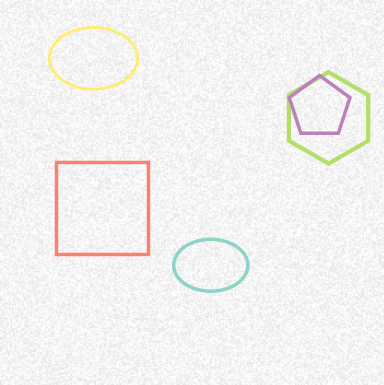[{"shape": "oval", "thickness": 2.5, "radius": 0.48, "center": [0.547, 0.311]}, {"shape": "square", "thickness": 2.5, "radius": 0.6, "center": [0.265, 0.461]}, {"shape": "hexagon", "thickness": 3, "radius": 0.59, "center": [0.853, 0.694]}, {"shape": "pentagon", "thickness": 2.5, "radius": 0.41, "center": [0.83, 0.721]}, {"shape": "oval", "thickness": 2, "radius": 0.57, "center": [0.243, 0.848]}]